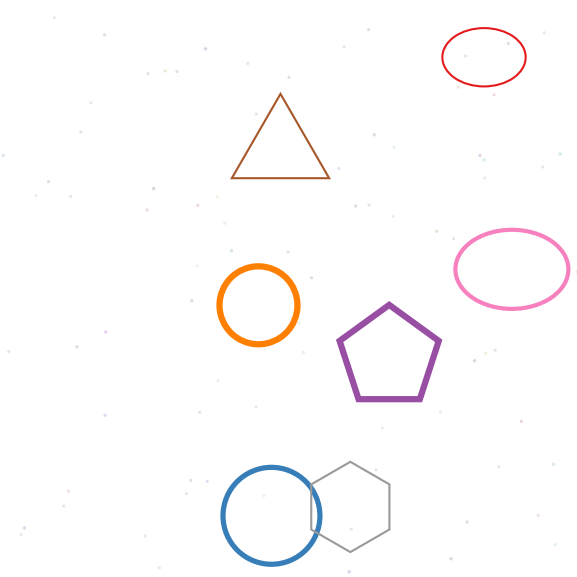[{"shape": "oval", "thickness": 1, "radius": 0.36, "center": [0.838, 0.9]}, {"shape": "circle", "thickness": 2.5, "radius": 0.42, "center": [0.47, 0.106]}, {"shape": "pentagon", "thickness": 3, "radius": 0.45, "center": [0.674, 0.381]}, {"shape": "circle", "thickness": 3, "radius": 0.34, "center": [0.448, 0.47]}, {"shape": "triangle", "thickness": 1, "radius": 0.49, "center": [0.486, 0.739]}, {"shape": "oval", "thickness": 2, "radius": 0.49, "center": [0.886, 0.533]}, {"shape": "hexagon", "thickness": 1, "radius": 0.39, "center": [0.607, 0.121]}]